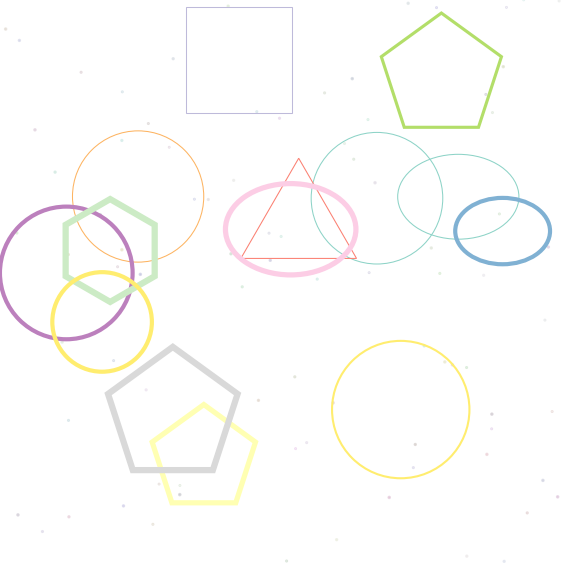[{"shape": "oval", "thickness": 0.5, "radius": 0.52, "center": [0.794, 0.658]}, {"shape": "circle", "thickness": 0.5, "radius": 0.57, "center": [0.653, 0.656]}, {"shape": "pentagon", "thickness": 2.5, "radius": 0.47, "center": [0.353, 0.205]}, {"shape": "square", "thickness": 0.5, "radius": 0.46, "center": [0.414, 0.895]}, {"shape": "triangle", "thickness": 0.5, "radius": 0.58, "center": [0.517, 0.609]}, {"shape": "oval", "thickness": 2, "radius": 0.41, "center": [0.87, 0.599]}, {"shape": "circle", "thickness": 0.5, "radius": 0.57, "center": [0.239, 0.659]}, {"shape": "pentagon", "thickness": 1.5, "radius": 0.55, "center": [0.764, 0.867]}, {"shape": "oval", "thickness": 2.5, "radius": 0.56, "center": [0.503, 0.602]}, {"shape": "pentagon", "thickness": 3, "radius": 0.59, "center": [0.299, 0.281]}, {"shape": "circle", "thickness": 2, "radius": 0.57, "center": [0.115, 0.527]}, {"shape": "hexagon", "thickness": 3, "radius": 0.45, "center": [0.191, 0.565]}, {"shape": "circle", "thickness": 2, "radius": 0.43, "center": [0.177, 0.442]}, {"shape": "circle", "thickness": 1, "radius": 0.59, "center": [0.694, 0.29]}]